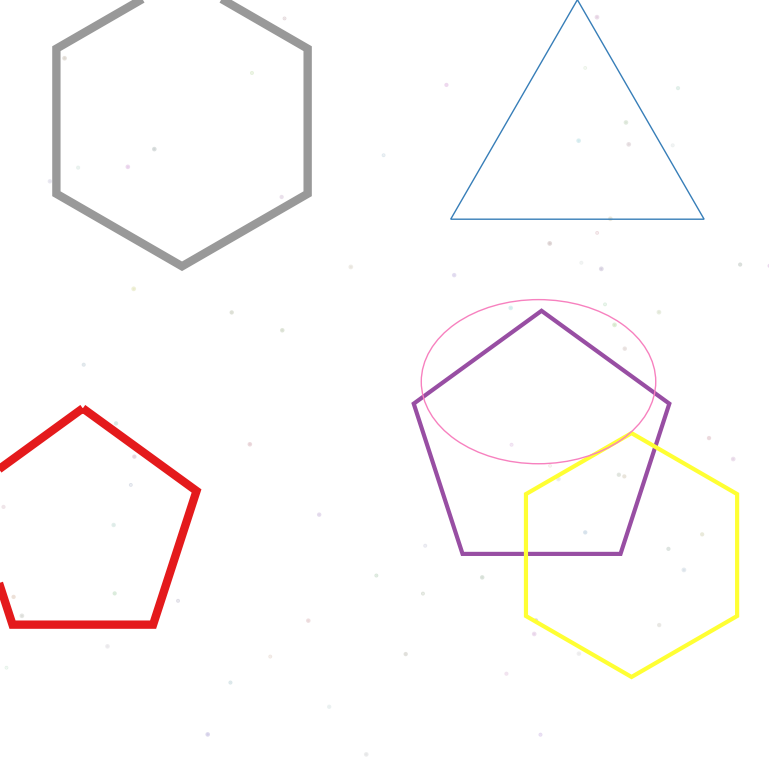[{"shape": "pentagon", "thickness": 3, "radius": 0.78, "center": [0.108, 0.314]}, {"shape": "triangle", "thickness": 0.5, "radius": 0.95, "center": [0.75, 0.81]}, {"shape": "pentagon", "thickness": 1.5, "radius": 0.87, "center": [0.703, 0.422]}, {"shape": "hexagon", "thickness": 1.5, "radius": 0.79, "center": [0.82, 0.279]}, {"shape": "oval", "thickness": 0.5, "radius": 0.76, "center": [0.699, 0.504]}, {"shape": "hexagon", "thickness": 3, "radius": 0.94, "center": [0.236, 0.843]}]